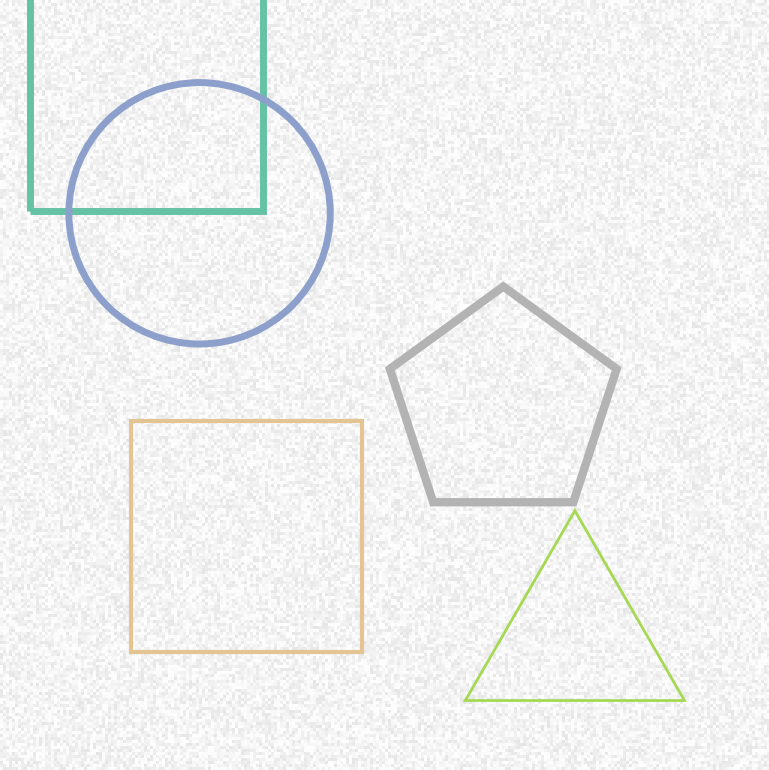[{"shape": "square", "thickness": 2.5, "radius": 0.76, "center": [0.19, 0.878]}, {"shape": "circle", "thickness": 2.5, "radius": 0.85, "center": [0.259, 0.723]}, {"shape": "triangle", "thickness": 1, "radius": 0.82, "center": [0.747, 0.172]}, {"shape": "square", "thickness": 1.5, "radius": 0.75, "center": [0.32, 0.303]}, {"shape": "pentagon", "thickness": 3, "radius": 0.77, "center": [0.654, 0.473]}]